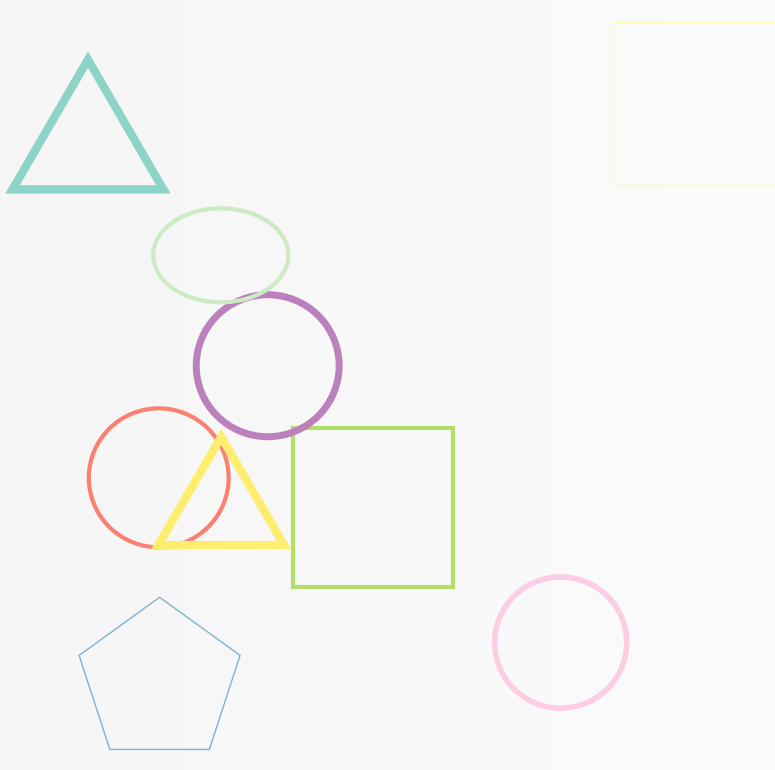[{"shape": "triangle", "thickness": 3, "radius": 0.56, "center": [0.113, 0.81]}, {"shape": "square", "thickness": 0.5, "radius": 0.53, "center": [0.897, 0.866]}, {"shape": "circle", "thickness": 1.5, "radius": 0.45, "center": [0.205, 0.379]}, {"shape": "pentagon", "thickness": 0.5, "radius": 0.55, "center": [0.206, 0.115]}, {"shape": "square", "thickness": 1.5, "radius": 0.52, "center": [0.481, 0.341]}, {"shape": "circle", "thickness": 2, "radius": 0.43, "center": [0.723, 0.166]}, {"shape": "circle", "thickness": 2.5, "radius": 0.46, "center": [0.345, 0.525]}, {"shape": "oval", "thickness": 1.5, "radius": 0.44, "center": [0.285, 0.668]}, {"shape": "triangle", "thickness": 3, "radius": 0.47, "center": [0.285, 0.339]}]